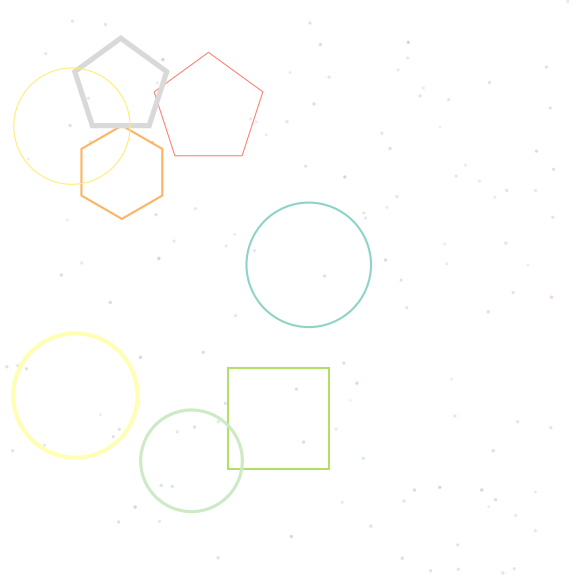[{"shape": "circle", "thickness": 1, "radius": 0.54, "center": [0.535, 0.541]}, {"shape": "circle", "thickness": 2, "radius": 0.54, "center": [0.13, 0.314]}, {"shape": "pentagon", "thickness": 0.5, "radius": 0.49, "center": [0.361, 0.81]}, {"shape": "hexagon", "thickness": 1, "radius": 0.4, "center": [0.211, 0.701]}, {"shape": "square", "thickness": 1, "radius": 0.44, "center": [0.482, 0.274]}, {"shape": "pentagon", "thickness": 2.5, "radius": 0.42, "center": [0.209, 0.849]}, {"shape": "circle", "thickness": 1.5, "radius": 0.44, "center": [0.332, 0.201]}, {"shape": "circle", "thickness": 0.5, "radius": 0.5, "center": [0.125, 0.781]}]